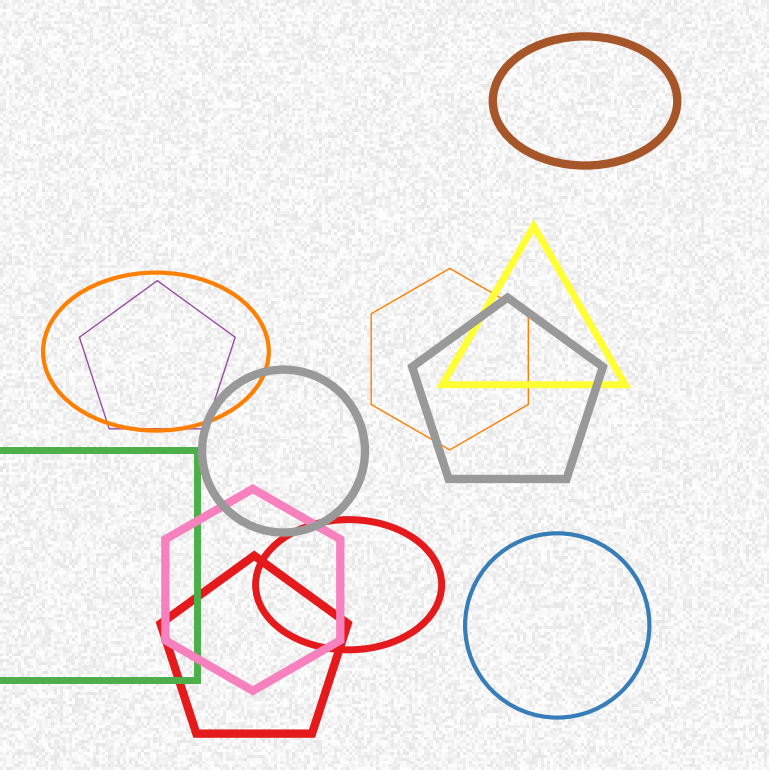[{"shape": "pentagon", "thickness": 3, "radius": 0.64, "center": [0.33, 0.151]}, {"shape": "oval", "thickness": 2.5, "radius": 0.6, "center": [0.453, 0.241]}, {"shape": "circle", "thickness": 1.5, "radius": 0.6, "center": [0.724, 0.188]}, {"shape": "square", "thickness": 2.5, "radius": 0.75, "center": [0.106, 0.266]}, {"shape": "pentagon", "thickness": 0.5, "radius": 0.53, "center": [0.204, 0.529]}, {"shape": "oval", "thickness": 1.5, "radius": 0.73, "center": [0.202, 0.543]}, {"shape": "hexagon", "thickness": 0.5, "radius": 0.59, "center": [0.584, 0.534]}, {"shape": "triangle", "thickness": 2.5, "radius": 0.69, "center": [0.693, 0.569]}, {"shape": "oval", "thickness": 3, "radius": 0.6, "center": [0.76, 0.869]}, {"shape": "hexagon", "thickness": 3, "radius": 0.66, "center": [0.328, 0.234]}, {"shape": "circle", "thickness": 3, "radius": 0.53, "center": [0.368, 0.414]}, {"shape": "pentagon", "thickness": 3, "radius": 0.65, "center": [0.659, 0.483]}]